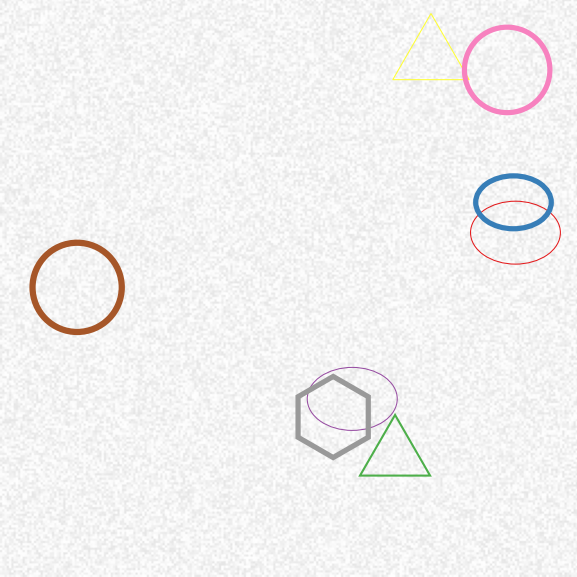[{"shape": "oval", "thickness": 0.5, "radius": 0.39, "center": [0.893, 0.596]}, {"shape": "oval", "thickness": 2.5, "radius": 0.33, "center": [0.889, 0.649]}, {"shape": "triangle", "thickness": 1, "radius": 0.35, "center": [0.684, 0.211]}, {"shape": "oval", "thickness": 0.5, "radius": 0.39, "center": [0.61, 0.308]}, {"shape": "triangle", "thickness": 0.5, "radius": 0.38, "center": [0.746, 0.899]}, {"shape": "circle", "thickness": 3, "radius": 0.39, "center": [0.134, 0.502]}, {"shape": "circle", "thickness": 2.5, "radius": 0.37, "center": [0.878, 0.878]}, {"shape": "hexagon", "thickness": 2.5, "radius": 0.35, "center": [0.577, 0.277]}]